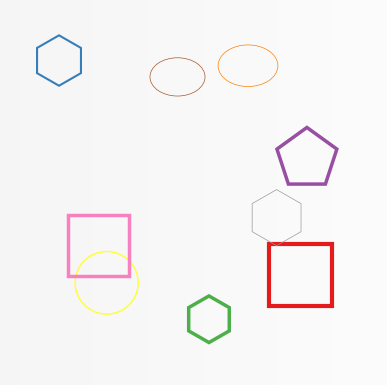[{"shape": "square", "thickness": 3, "radius": 0.4, "center": [0.775, 0.286]}, {"shape": "hexagon", "thickness": 1.5, "radius": 0.33, "center": [0.152, 0.843]}, {"shape": "hexagon", "thickness": 2.5, "radius": 0.3, "center": [0.539, 0.171]}, {"shape": "pentagon", "thickness": 2.5, "radius": 0.41, "center": [0.792, 0.588]}, {"shape": "oval", "thickness": 0.5, "radius": 0.39, "center": [0.64, 0.829]}, {"shape": "circle", "thickness": 1, "radius": 0.41, "center": [0.275, 0.265]}, {"shape": "oval", "thickness": 0.5, "radius": 0.36, "center": [0.458, 0.8]}, {"shape": "square", "thickness": 2.5, "radius": 0.39, "center": [0.255, 0.363]}, {"shape": "hexagon", "thickness": 0.5, "radius": 0.36, "center": [0.714, 0.435]}]